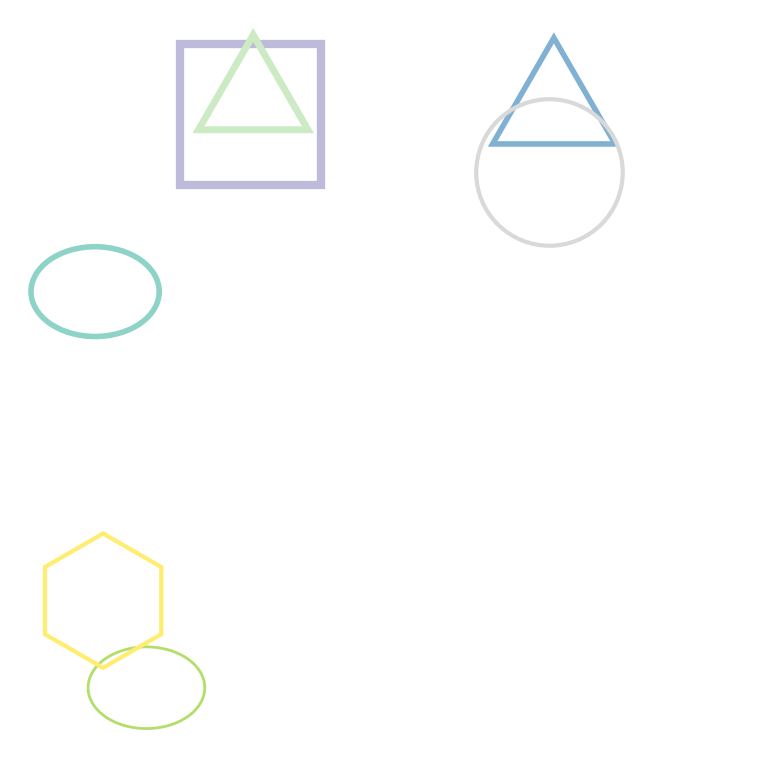[{"shape": "oval", "thickness": 2, "radius": 0.42, "center": [0.124, 0.621]}, {"shape": "square", "thickness": 3, "radius": 0.46, "center": [0.325, 0.851]}, {"shape": "triangle", "thickness": 2, "radius": 0.46, "center": [0.719, 0.859]}, {"shape": "oval", "thickness": 1, "radius": 0.38, "center": [0.19, 0.107]}, {"shape": "circle", "thickness": 1.5, "radius": 0.48, "center": [0.714, 0.776]}, {"shape": "triangle", "thickness": 2.5, "radius": 0.41, "center": [0.329, 0.873]}, {"shape": "hexagon", "thickness": 1.5, "radius": 0.44, "center": [0.134, 0.22]}]